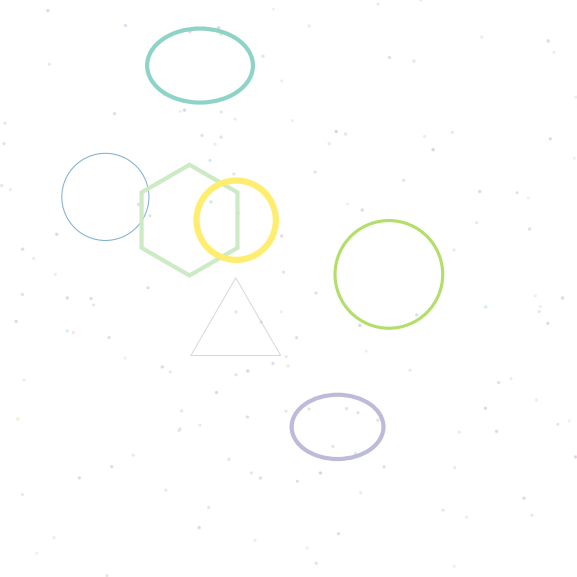[{"shape": "oval", "thickness": 2, "radius": 0.46, "center": [0.346, 0.886]}, {"shape": "oval", "thickness": 2, "radius": 0.4, "center": [0.585, 0.26]}, {"shape": "circle", "thickness": 0.5, "radius": 0.38, "center": [0.182, 0.658]}, {"shape": "circle", "thickness": 1.5, "radius": 0.47, "center": [0.673, 0.524]}, {"shape": "triangle", "thickness": 0.5, "radius": 0.45, "center": [0.408, 0.428]}, {"shape": "hexagon", "thickness": 2, "radius": 0.48, "center": [0.328, 0.618]}, {"shape": "circle", "thickness": 3, "radius": 0.34, "center": [0.409, 0.618]}]